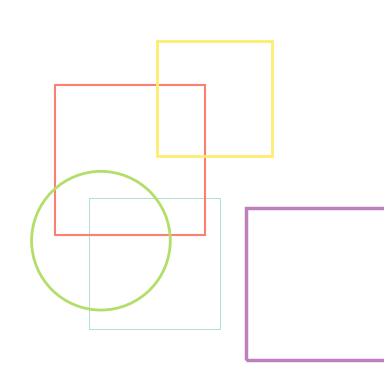[{"shape": "square", "thickness": 0.5, "radius": 0.85, "center": [0.401, 0.316]}, {"shape": "square", "thickness": 1.5, "radius": 0.97, "center": [0.338, 0.585]}, {"shape": "circle", "thickness": 2, "radius": 0.9, "center": [0.262, 0.375]}, {"shape": "square", "thickness": 2.5, "radius": 0.98, "center": [0.836, 0.263]}, {"shape": "square", "thickness": 2, "radius": 0.75, "center": [0.558, 0.744]}]